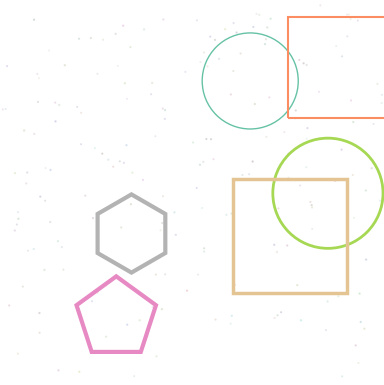[{"shape": "circle", "thickness": 1, "radius": 0.62, "center": [0.65, 0.79]}, {"shape": "square", "thickness": 1.5, "radius": 0.66, "center": [0.878, 0.826]}, {"shape": "pentagon", "thickness": 3, "radius": 0.54, "center": [0.302, 0.174]}, {"shape": "circle", "thickness": 2, "radius": 0.72, "center": [0.852, 0.498]}, {"shape": "square", "thickness": 2.5, "radius": 0.74, "center": [0.753, 0.387]}, {"shape": "hexagon", "thickness": 3, "radius": 0.51, "center": [0.341, 0.394]}]